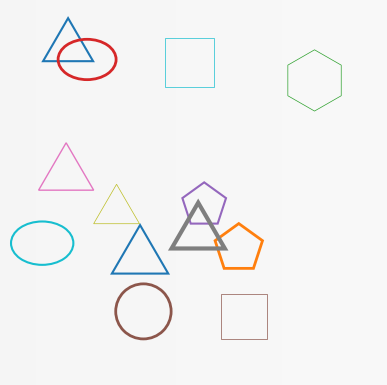[{"shape": "triangle", "thickness": 1.5, "radius": 0.42, "center": [0.361, 0.331]}, {"shape": "triangle", "thickness": 1.5, "radius": 0.37, "center": [0.176, 0.878]}, {"shape": "pentagon", "thickness": 2, "radius": 0.32, "center": [0.616, 0.355]}, {"shape": "hexagon", "thickness": 0.5, "radius": 0.4, "center": [0.812, 0.791]}, {"shape": "oval", "thickness": 2, "radius": 0.37, "center": [0.225, 0.846]}, {"shape": "pentagon", "thickness": 1.5, "radius": 0.3, "center": [0.527, 0.467]}, {"shape": "circle", "thickness": 2, "radius": 0.36, "center": [0.37, 0.191]}, {"shape": "square", "thickness": 0.5, "radius": 0.3, "center": [0.63, 0.178]}, {"shape": "triangle", "thickness": 1, "radius": 0.41, "center": [0.171, 0.547]}, {"shape": "triangle", "thickness": 3, "radius": 0.4, "center": [0.511, 0.394]}, {"shape": "triangle", "thickness": 0.5, "radius": 0.34, "center": [0.301, 0.453]}, {"shape": "square", "thickness": 0.5, "radius": 0.32, "center": [0.489, 0.837]}, {"shape": "oval", "thickness": 1.5, "radius": 0.4, "center": [0.109, 0.368]}]